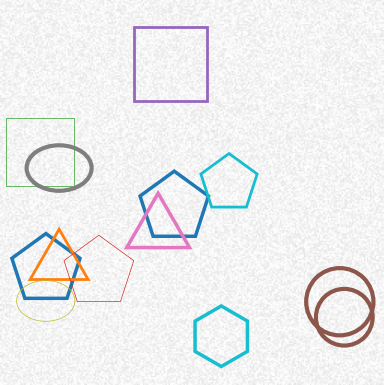[{"shape": "pentagon", "thickness": 2.5, "radius": 0.47, "center": [0.119, 0.3]}, {"shape": "pentagon", "thickness": 2.5, "radius": 0.47, "center": [0.453, 0.462]}, {"shape": "triangle", "thickness": 2, "radius": 0.44, "center": [0.154, 0.318]}, {"shape": "square", "thickness": 0.5, "radius": 0.44, "center": [0.103, 0.605]}, {"shape": "pentagon", "thickness": 0.5, "radius": 0.48, "center": [0.257, 0.294]}, {"shape": "square", "thickness": 2, "radius": 0.48, "center": [0.443, 0.834]}, {"shape": "circle", "thickness": 3, "radius": 0.44, "center": [0.883, 0.216]}, {"shape": "circle", "thickness": 3, "radius": 0.37, "center": [0.894, 0.176]}, {"shape": "triangle", "thickness": 2.5, "radius": 0.47, "center": [0.411, 0.404]}, {"shape": "oval", "thickness": 3, "radius": 0.42, "center": [0.154, 0.564]}, {"shape": "oval", "thickness": 0.5, "radius": 0.38, "center": [0.119, 0.218]}, {"shape": "pentagon", "thickness": 2, "radius": 0.38, "center": [0.595, 0.524]}, {"shape": "hexagon", "thickness": 2.5, "radius": 0.39, "center": [0.575, 0.127]}]